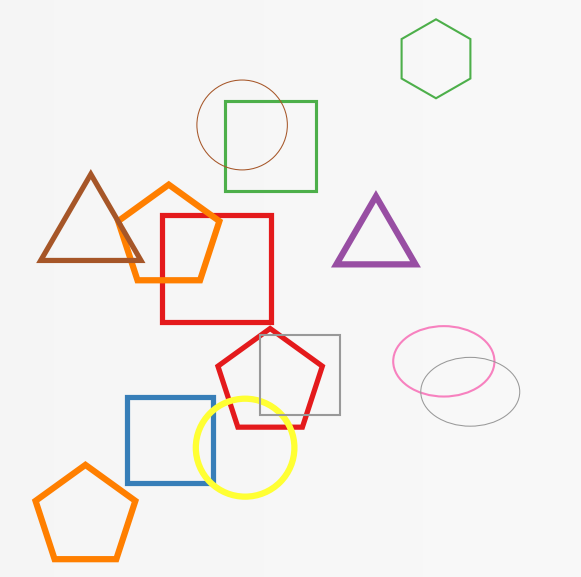[{"shape": "square", "thickness": 2.5, "radius": 0.47, "center": [0.372, 0.534]}, {"shape": "pentagon", "thickness": 2.5, "radius": 0.47, "center": [0.465, 0.336]}, {"shape": "square", "thickness": 2.5, "radius": 0.37, "center": [0.293, 0.237]}, {"shape": "hexagon", "thickness": 1, "radius": 0.34, "center": [0.75, 0.897]}, {"shape": "square", "thickness": 1.5, "radius": 0.39, "center": [0.465, 0.746]}, {"shape": "triangle", "thickness": 3, "radius": 0.39, "center": [0.647, 0.581]}, {"shape": "pentagon", "thickness": 3, "radius": 0.46, "center": [0.29, 0.588]}, {"shape": "pentagon", "thickness": 3, "radius": 0.45, "center": [0.147, 0.104]}, {"shape": "circle", "thickness": 3, "radius": 0.42, "center": [0.422, 0.224]}, {"shape": "circle", "thickness": 0.5, "radius": 0.39, "center": [0.417, 0.783]}, {"shape": "triangle", "thickness": 2.5, "radius": 0.5, "center": [0.156, 0.598]}, {"shape": "oval", "thickness": 1, "radius": 0.44, "center": [0.764, 0.373]}, {"shape": "oval", "thickness": 0.5, "radius": 0.43, "center": [0.809, 0.321]}, {"shape": "square", "thickness": 1, "radius": 0.35, "center": [0.516, 0.35]}]